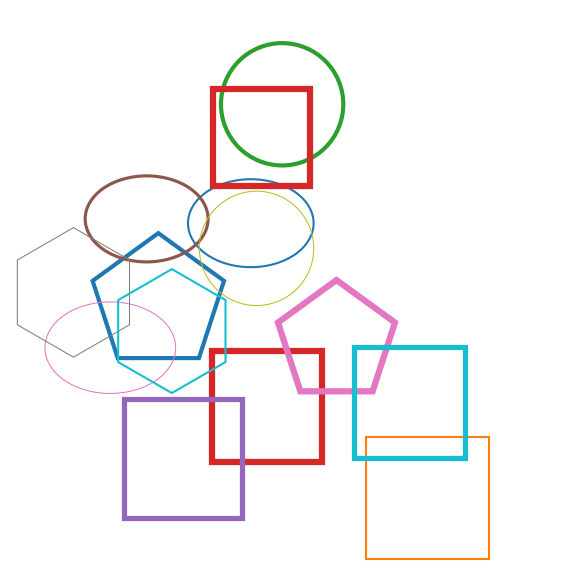[{"shape": "pentagon", "thickness": 2, "radius": 0.6, "center": [0.274, 0.476]}, {"shape": "oval", "thickness": 1, "radius": 0.54, "center": [0.434, 0.613]}, {"shape": "square", "thickness": 1, "radius": 0.53, "center": [0.74, 0.136]}, {"shape": "circle", "thickness": 2, "radius": 0.53, "center": [0.489, 0.819]}, {"shape": "square", "thickness": 3, "radius": 0.42, "center": [0.452, 0.761]}, {"shape": "square", "thickness": 3, "radius": 0.48, "center": [0.462, 0.296]}, {"shape": "square", "thickness": 2.5, "radius": 0.51, "center": [0.317, 0.205]}, {"shape": "oval", "thickness": 1.5, "radius": 0.53, "center": [0.254, 0.62]}, {"shape": "oval", "thickness": 0.5, "radius": 0.57, "center": [0.191, 0.397]}, {"shape": "pentagon", "thickness": 3, "radius": 0.53, "center": [0.583, 0.408]}, {"shape": "hexagon", "thickness": 0.5, "radius": 0.56, "center": [0.127, 0.493]}, {"shape": "circle", "thickness": 0.5, "radius": 0.5, "center": [0.444, 0.569]}, {"shape": "square", "thickness": 2.5, "radius": 0.48, "center": [0.708, 0.302]}, {"shape": "hexagon", "thickness": 1, "radius": 0.54, "center": [0.298, 0.426]}]